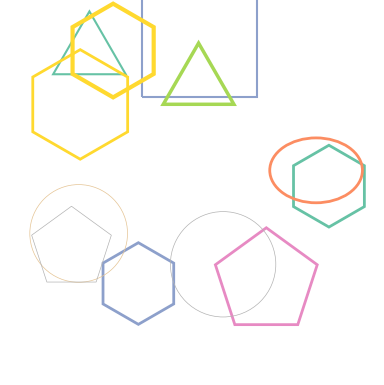[{"shape": "hexagon", "thickness": 2, "radius": 0.53, "center": [0.854, 0.516]}, {"shape": "triangle", "thickness": 1.5, "radius": 0.54, "center": [0.232, 0.862]}, {"shape": "oval", "thickness": 2, "radius": 0.6, "center": [0.821, 0.558]}, {"shape": "square", "thickness": 1.5, "radius": 0.74, "center": [0.518, 0.896]}, {"shape": "hexagon", "thickness": 2, "radius": 0.53, "center": [0.359, 0.264]}, {"shape": "pentagon", "thickness": 2, "radius": 0.7, "center": [0.692, 0.269]}, {"shape": "triangle", "thickness": 2.5, "radius": 0.53, "center": [0.516, 0.782]}, {"shape": "hexagon", "thickness": 3, "radius": 0.61, "center": [0.294, 0.869]}, {"shape": "hexagon", "thickness": 2, "radius": 0.71, "center": [0.208, 0.729]}, {"shape": "circle", "thickness": 0.5, "radius": 0.63, "center": [0.204, 0.394]}, {"shape": "pentagon", "thickness": 0.5, "radius": 0.54, "center": [0.186, 0.355]}, {"shape": "circle", "thickness": 0.5, "radius": 0.68, "center": [0.579, 0.314]}]